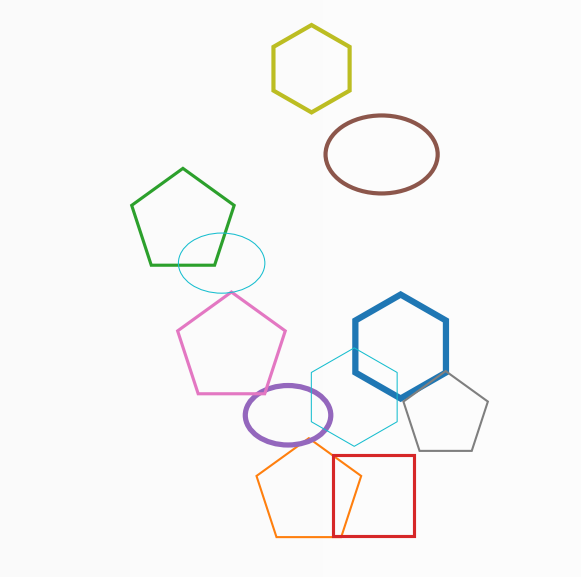[{"shape": "hexagon", "thickness": 3, "radius": 0.45, "center": [0.689, 0.399]}, {"shape": "pentagon", "thickness": 1, "radius": 0.47, "center": [0.531, 0.146]}, {"shape": "pentagon", "thickness": 1.5, "radius": 0.46, "center": [0.315, 0.615]}, {"shape": "square", "thickness": 1.5, "radius": 0.35, "center": [0.643, 0.141]}, {"shape": "oval", "thickness": 2.5, "radius": 0.37, "center": [0.496, 0.28]}, {"shape": "oval", "thickness": 2, "radius": 0.48, "center": [0.657, 0.732]}, {"shape": "pentagon", "thickness": 1.5, "radius": 0.49, "center": [0.398, 0.396]}, {"shape": "pentagon", "thickness": 1, "radius": 0.38, "center": [0.767, 0.28]}, {"shape": "hexagon", "thickness": 2, "radius": 0.38, "center": [0.536, 0.88]}, {"shape": "hexagon", "thickness": 0.5, "radius": 0.43, "center": [0.609, 0.312]}, {"shape": "oval", "thickness": 0.5, "radius": 0.37, "center": [0.381, 0.544]}]